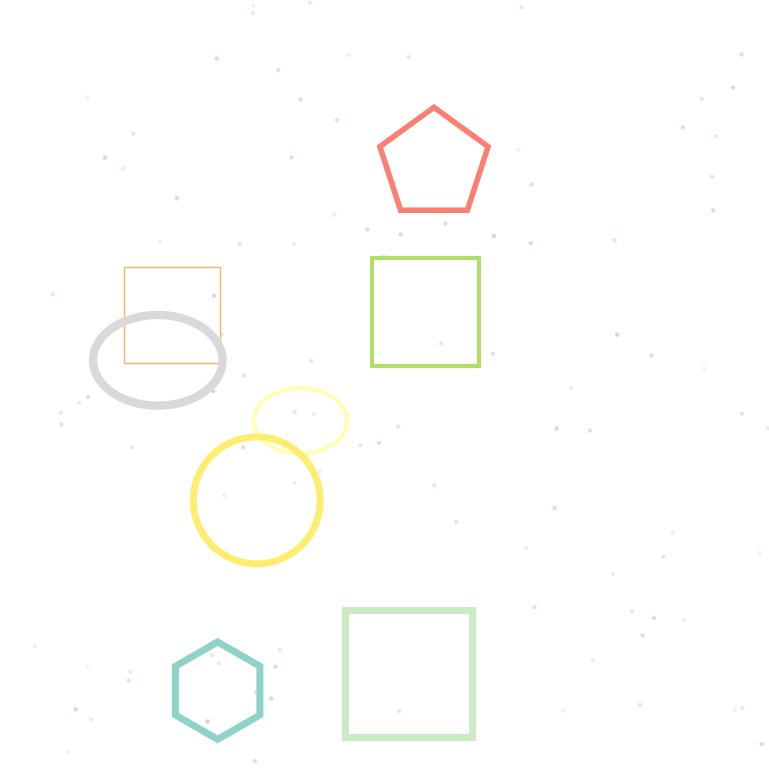[{"shape": "hexagon", "thickness": 2.5, "radius": 0.32, "center": [0.283, 0.103]}, {"shape": "oval", "thickness": 1.5, "radius": 0.3, "center": [0.39, 0.453]}, {"shape": "pentagon", "thickness": 2, "radius": 0.37, "center": [0.564, 0.787]}, {"shape": "square", "thickness": 0.5, "radius": 0.31, "center": [0.224, 0.591]}, {"shape": "square", "thickness": 1.5, "radius": 0.35, "center": [0.552, 0.595]}, {"shape": "oval", "thickness": 3, "radius": 0.42, "center": [0.205, 0.532]}, {"shape": "square", "thickness": 2.5, "radius": 0.41, "center": [0.53, 0.125]}, {"shape": "circle", "thickness": 2.5, "radius": 0.41, "center": [0.333, 0.35]}]